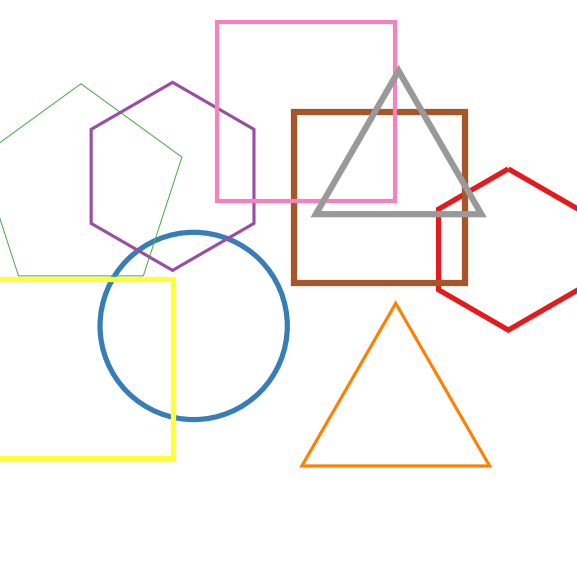[{"shape": "hexagon", "thickness": 2.5, "radius": 0.7, "center": [0.88, 0.567]}, {"shape": "circle", "thickness": 2.5, "radius": 0.81, "center": [0.335, 0.435]}, {"shape": "pentagon", "thickness": 0.5, "radius": 0.92, "center": [0.14, 0.67]}, {"shape": "hexagon", "thickness": 1.5, "radius": 0.81, "center": [0.299, 0.694]}, {"shape": "triangle", "thickness": 1.5, "radius": 0.94, "center": [0.685, 0.286]}, {"shape": "square", "thickness": 2.5, "radius": 0.77, "center": [0.145, 0.362]}, {"shape": "square", "thickness": 3, "radius": 0.74, "center": [0.657, 0.656]}, {"shape": "square", "thickness": 2, "radius": 0.77, "center": [0.53, 0.806]}, {"shape": "triangle", "thickness": 3, "radius": 0.83, "center": [0.69, 0.711]}]